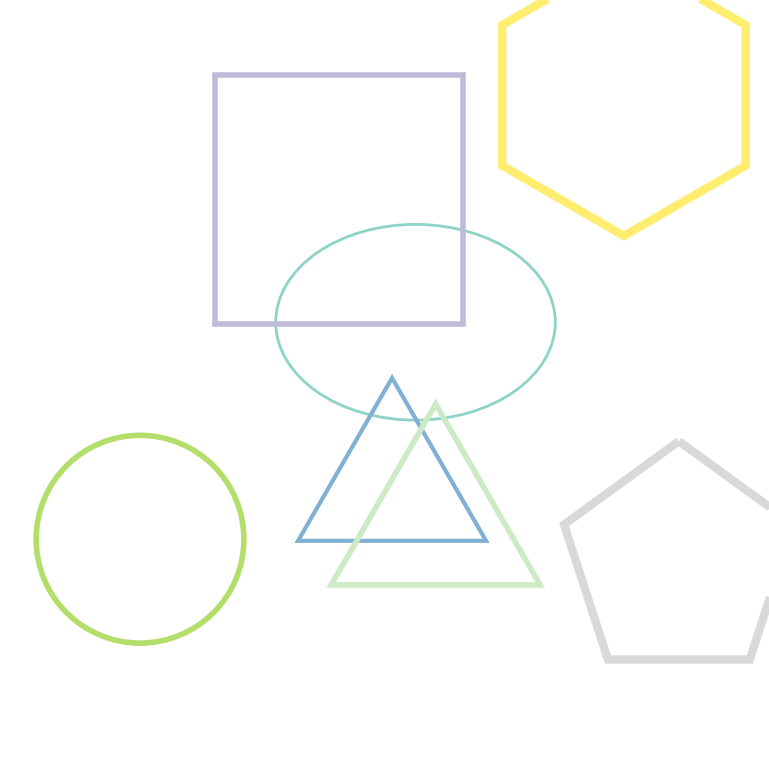[{"shape": "oval", "thickness": 1, "radius": 0.91, "center": [0.54, 0.581]}, {"shape": "square", "thickness": 2, "radius": 0.81, "center": [0.44, 0.741]}, {"shape": "triangle", "thickness": 1.5, "radius": 0.7, "center": [0.509, 0.368]}, {"shape": "circle", "thickness": 2, "radius": 0.67, "center": [0.182, 0.3]}, {"shape": "pentagon", "thickness": 3, "radius": 0.78, "center": [0.882, 0.27]}, {"shape": "triangle", "thickness": 2, "radius": 0.78, "center": [0.566, 0.319]}, {"shape": "hexagon", "thickness": 3, "radius": 0.91, "center": [0.81, 0.876]}]